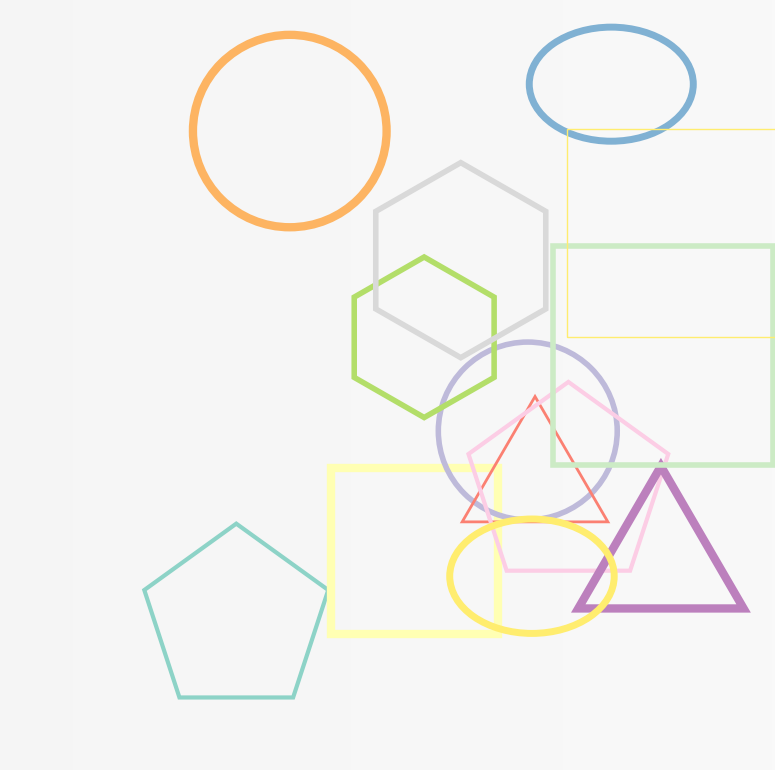[{"shape": "pentagon", "thickness": 1.5, "radius": 0.62, "center": [0.305, 0.195]}, {"shape": "square", "thickness": 3, "radius": 0.54, "center": [0.535, 0.284]}, {"shape": "circle", "thickness": 2, "radius": 0.58, "center": [0.681, 0.44]}, {"shape": "triangle", "thickness": 1, "radius": 0.54, "center": [0.69, 0.377]}, {"shape": "oval", "thickness": 2.5, "radius": 0.53, "center": [0.789, 0.891]}, {"shape": "circle", "thickness": 3, "radius": 0.62, "center": [0.374, 0.83]}, {"shape": "hexagon", "thickness": 2, "radius": 0.52, "center": [0.547, 0.562]}, {"shape": "pentagon", "thickness": 1.5, "radius": 0.68, "center": [0.733, 0.368]}, {"shape": "hexagon", "thickness": 2, "radius": 0.63, "center": [0.595, 0.662]}, {"shape": "triangle", "thickness": 3, "radius": 0.62, "center": [0.853, 0.271]}, {"shape": "square", "thickness": 2, "radius": 0.71, "center": [0.856, 0.539]}, {"shape": "oval", "thickness": 2.5, "radius": 0.53, "center": [0.686, 0.252]}, {"shape": "square", "thickness": 0.5, "radius": 0.68, "center": [0.868, 0.697]}]